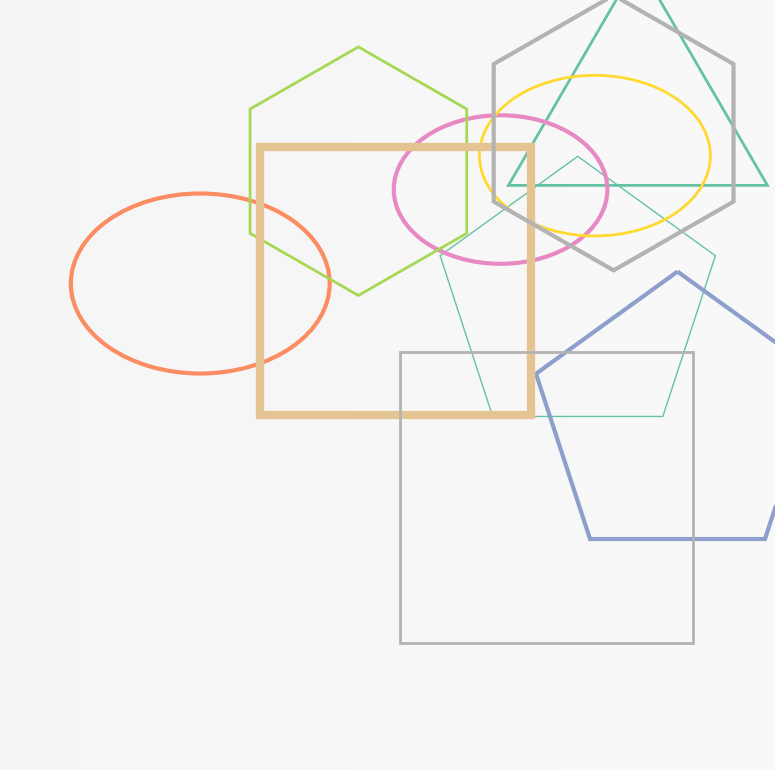[{"shape": "triangle", "thickness": 1, "radius": 0.96, "center": [0.823, 0.856]}, {"shape": "pentagon", "thickness": 0.5, "radius": 0.93, "center": [0.745, 0.61]}, {"shape": "oval", "thickness": 1.5, "radius": 0.84, "center": [0.258, 0.632]}, {"shape": "pentagon", "thickness": 1.5, "radius": 0.96, "center": [0.874, 0.455]}, {"shape": "oval", "thickness": 1.5, "radius": 0.69, "center": [0.646, 0.754]}, {"shape": "hexagon", "thickness": 1, "radius": 0.81, "center": [0.462, 0.778]}, {"shape": "oval", "thickness": 1, "radius": 0.74, "center": [0.768, 0.798]}, {"shape": "square", "thickness": 3, "radius": 0.87, "center": [0.51, 0.635]}, {"shape": "square", "thickness": 1, "radius": 0.94, "center": [0.705, 0.354]}, {"shape": "hexagon", "thickness": 1.5, "radius": 0.89, "center": [0.792, 0.828]}]